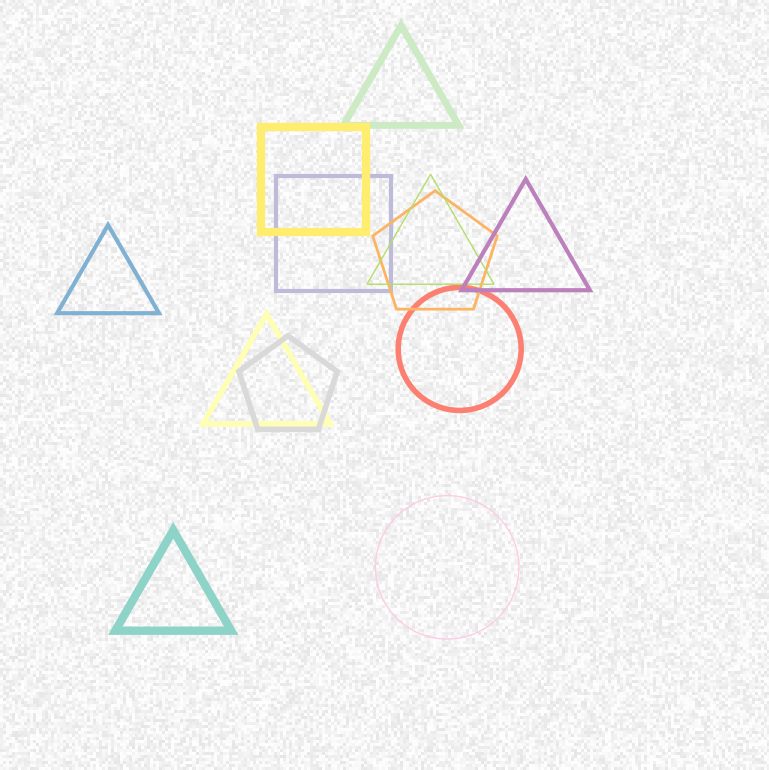[{"shape": "triangle", "thickness": 3, "radius": 0.43, "center": [0.225, 0.224]}, {"shape": "triangle", "thickness": 2, "radius": 0.48, "center": [0.346, 0.497]}, {"shape": "square", "thickness": 1.5, "radius": 0.37, "center": [0.433, 0.697]}, {"shape": "circle", "thickness": 2, "radius": 0.4, "center": [0.597, 0.547]}, {"shape": "triangle", "thickness": 1.5, "radius": 0.38, "center": [0.14, 0.631]}, {"shape": "pentagon", "thickness": 1, "radius": 0.43, "center": [0.565, 0.667]}, {"shape": "triangle", "thickness": 0.5, "radius": 0.48, "center": [0.559, 0.678]}, {"shape": "circle", "thickness": 0.5, "radius": 0.47, "center": [0.581, 0.263]}, {"shape": "pentagon", "thickness": 2, "radius": 0.34, "center": [0.374, 0.497]}, {"shape": "triangle", "thickness": 1.5, "radius": 0.48, "center": [0.683, 0.671]}, {"shape": "triangle", "thickness": 2.5, "radius": 0.43, "center": [0.521, 0.88]}, {"shape": "square", "thickness": 3, "radius": 0.34, "center": [0.407, 0.767]}]